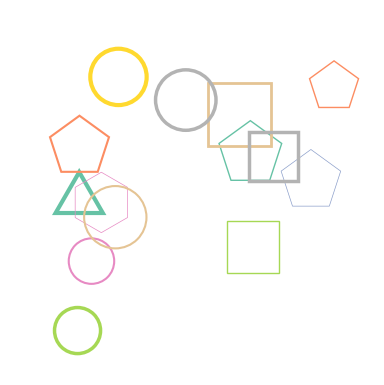[{"shape": "pentagon", "thickness": 1, "radius": 0.43, "center": [0.65, 0.601]}, {"shape": "triangle", "thickness": 3, "radius": 0.35, "center": [0.206, 0.482]}, {"shape": "pentagon", "thickness": 1.5, "radius": 0.4, "center": [0.206, 0.619]}, {"shape": "pentagon", "thickness": 1, "radius": 0.33, "center": [0.868, 0.775]}, {"shape": "pentagon", "thickness": 0.5, "radius": 0.41, "center": [0.808, 0.53]}, {"shape": "hexagon", "thickness": 0.5, "radius": 0.39, "center": [0.263, 0.474]}, {"shape": "circle", "thickness": 1.5, "radius": 0.3, "center": [0.238, 0.322]}, {"shape": "square", "thickness": 1, "radius": 0.34, "center": [0.657, 0.359]}, {"shape": "circle", "thickness": 2.5, "radius": 0.3, "center": [0.201, 0.141]}, {"shape": "circle", "thickness": 3, "radius": 0.37, "center": [0.308, 0.8]}, {"shape": "square", "thickness": 2, "radius": 0.41, "center": [0.621, 0.703]}, {"shape": "circle", "thickness": 1.5, "radius": 0.4, "center": [0.299, 0.436]}, {"shape": "circle", "thickness": 2.5, "radius": 0.39, "center": [0.483, 0.74]}, {"shape": "square", "thickness": 2.5, "radius": 0.32, "center": [0.711, 0.593]}]